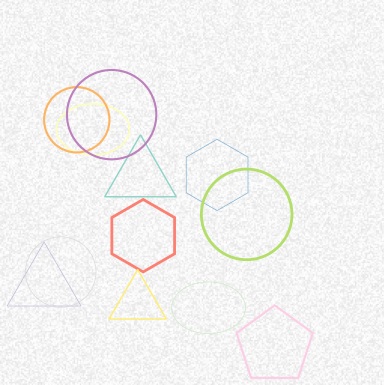[{"shape": "triangle", "thickness": 1, "radius": 0.54, "center": [0.365, 0.543]}, {"shape": "oval", "thickness": 1, "radius": 0.47, "center": [0.242, 0.664]}, {"shape": "triangle", "thickness": 0.5, "radius": 0.55, "center": [0.115, 0.261]}, {"shape": "hexagon", "thickness": 2, "radius": 0.47, "center": [0.372, 0.388]}, {"shape": "hexagon", "thickness": 0.5, "radius": 0.46, "center": [0.564, 0.546]}, {"shape": "circle", "thickness": 1.5, "radius": 0.42, "center": [0.199, 0.689]}, {"shape": "circle", "thickness": 2, "radius": 0.59, "center": [0.641, 0.443]}, {"shape": "pentagon", "thickness": 1.5, "radius": 0.52, "center": [0.713, 0.103]}, {"shape": "circle", "thickness": 0.5, "radius": 0.46, "center": [0.158, 0.293]}, {"shape": "circle", "thickness": 1.5, "radius": 0.58, "center": [0.29, 0.702]}, {"shape": "oval", "thickness": 0.5, "radius": 0.48, "center": [0.542, 0.201]}, {"shape": "triangle", "thickness": 1, "radius": 0.43, "center": [0.358, 0.214]}]